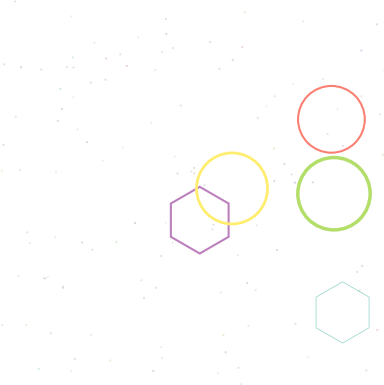[{"shape": "hexagon", "thickness": 0.5, "radius": 0.4, "center": [0.89, 0.188]}, {"shape": "circle", "thickness": 1.5, "radius": 0.43, "center": [0.861, 0.69]}, {"shape": "circle", "thickness": 2.5, "radius": 0.47, "center": [0.868, 0.497]}, {"shape": "hexagon", "thickness": 1.5, "radius": 0.43, "center": [0.519, 0.428]}, {"shape": "circle", "thickness": 2, "radius": 0.46, "center": [0.603, 0.511]}]